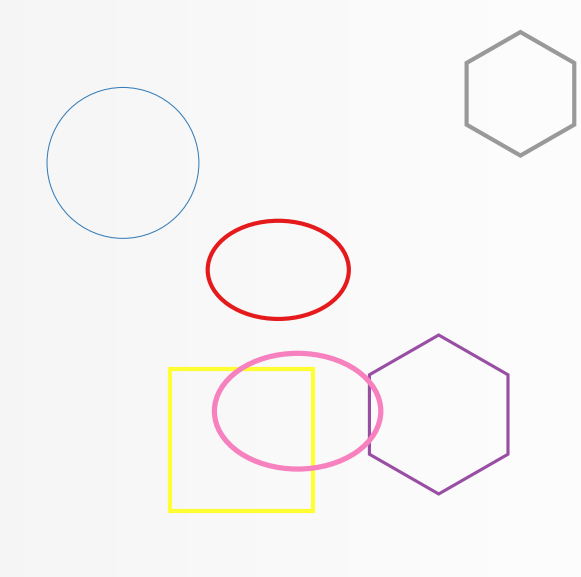[{"shape": "oval", "thickness": 2, "radius": 0.61, "center": [0.479, 0.532]}, {"shape": "circle", "thickness": 0.5, "radius": 0.65, "center": [0.212, 0.717]}, {"shape": "hexagon", "thickness": 1.5, "radius": 0.69, "center": [0.755, 0.281]}, {"shape": "square", "thickness": 2, "radius": 0.61, "center": [0.416, 0.237]}, {"shape": "oval", "thickness": 2.5, "radius": 0.72, "center": [0.512, 0.287]}, {"shape": "hexagon", "thickness": 2, "radius": 0.53, "center": [0.895, 0.837]}]